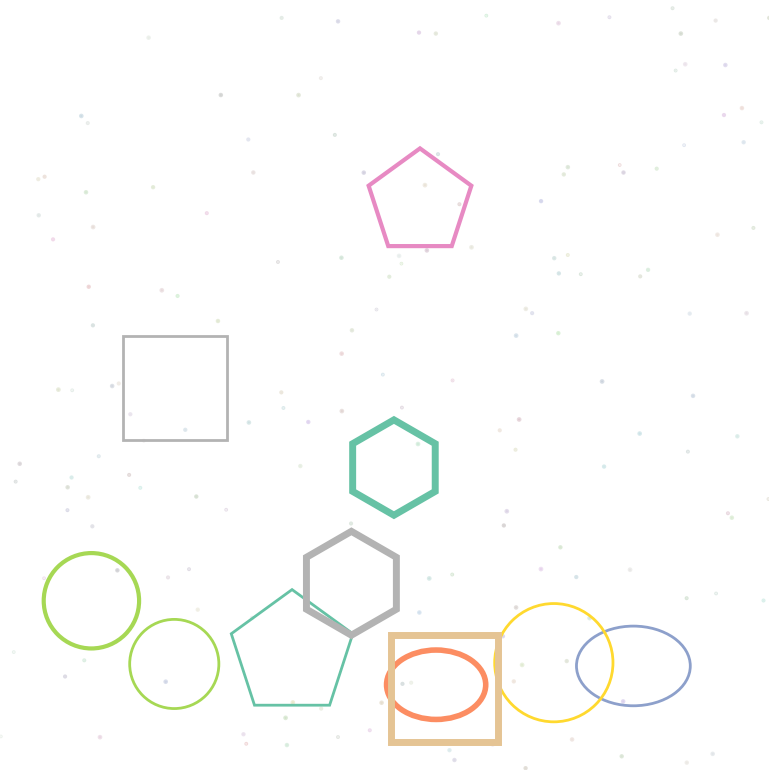[{"shape": "pentagon", "thickness": 1, "radius": 0.41, "center": [0.379, 0.151]}, {"shape": "hexagon", "thickness": 2.5, "radius": 0.31, "center": [0.512, 0.393]}, {"shape": "oval", "thickness": 2, "radius": 0.32, "center": [0.566, 0.111]}, {"shape": "oval", "thickness": 1, "radius": 0.37, "center": [0.823, 0.135]}, {"shape": "pentagon", "thickness": 1.5, "radius": 0.35, "center": [0.545, 0.737]}, {"shape": "circle", "thickness": 1.5, "radius": 0.31, "center": [0.119, 0.22]}, {"shape": "circle", "thickness": 1, "radius": 0.29, "center": [0.226, 0.138]}, {"shape": "circle", "thickness": 1, "radius": 0.38, "center": [0.719, 0.139]}, {"shape": "square", "thickness": 2.5, "radius": 0.35, "center": [0.577, 0.106]}, {"shape": "square", "thickness": 1, "radius": 0.34, "center": [0.228, 0.496]}, {"shape": "hexagon", "thickness": 2.5, "radius": 0.34, "center": [0.456, 0.242]}]